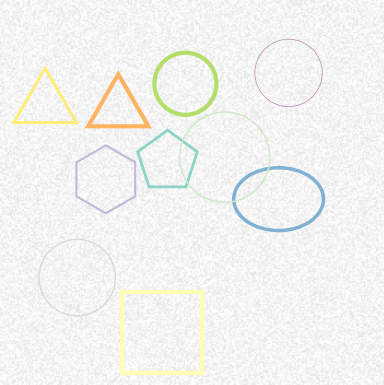[{"shape": "pentagon", "thickness": 2, "radius": 0.41, "center": [0.435, 0.581]}, {"shape": "square", "thickness": 3, "radius": 0.52, "center": [0.421, 0.136]}, {"shape": "hexagon", "thickness": 1.5, "radius": 0.44, "center": [0.275, 0.534]}, {"shape": "oval", "thickness": 2.5, "radius": 0.58, "center": [0.724, 0.483]}, {"shape": "triangle", "thickness": 3, "radius": 0.45, "center": [0.307, 0.717]}, {"shape": "circle", "thickness": 3, "radius": 0.4, "center": [0.482, 0.782]}, {"shape": "circle", "thickness": 1, "radius": 0.5, "center": [0.2, 0.279]}, {"shape": "circle", "thickness": 0.5, "radius": 0.44, "center": [0.75, 0.811]}, {"shape": "circle", "thickness": 1, "radius": 0.59, "center": [0.584, 0.592]}, {"shape": "triangle", "thickness": 2, "radius": 0.47, "center": [0.117, 0.729]}]